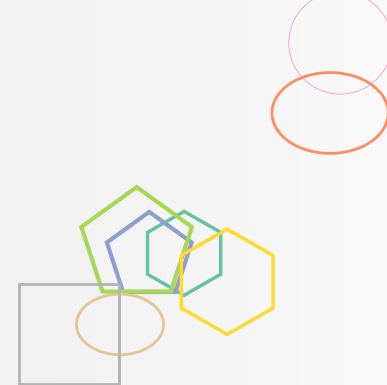[{"shape": "hexagon", "thickness": 2.5, "radius": 0.54, "center": [0.475, 0.342]}, {"shape": "oval", "thickness": 2, "radius": 0.75, "center": [0.852, 0.707]}, {"shape": "pentagon", "thickness": 3, "radius": 0.58, "center": [0.385, 0.335]}, {"shape": "circle", "thickness": 0.5, "radius": 0.67, "center": [0.878, 0.889]}, {"shape": "pentagon", "thickness": 3, "radius": 0.75, "center": [0.353, 0.364]}, {"shape": "hexagon", "thickness": 2.5, "radius": 0.68, "center": [0.586, 0.268]}, {"shape": "oval", "thickness": 2, "radius": 0.56, "center": [0.31, 0.157]}, {"shape": "square", "thickness": 2, "radius": 0.65, "center": [0.178, 0.133]}]